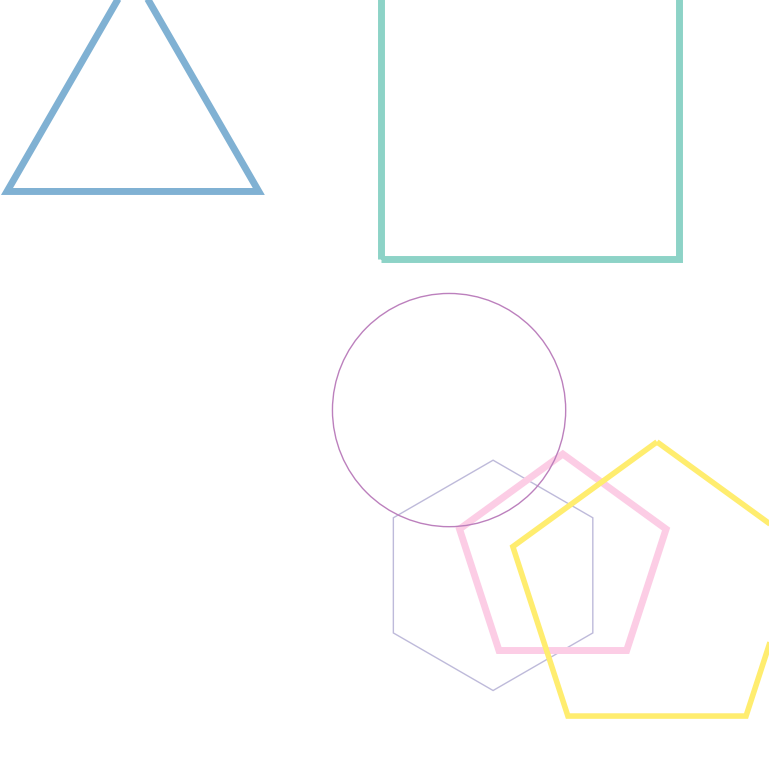[{"shape": "square", "thickness": 2.5, "radius": 0.97, "center": [0.689, 0.858]}, {"shape": "hexagon", "thickness": 0.5, "radius": 0.75, "center": [0.64, 0.253]}, {"shape": "triangle", "thickness": 2.5, "radius": 0.94, "center": [0.173, 0.846]}, {"shape": "pentagon", "thickness": 2.5, "radius": 0.71, "center": [0.731, 0.269]}, {"shape": "circle", "thickness": 0.5, "radius": 0.76, "center": [0.583, 0.467]}, {"shape": "pentagon", "thickness": 2, "radius": 0.98, "center": [0.853, 0.229]}]